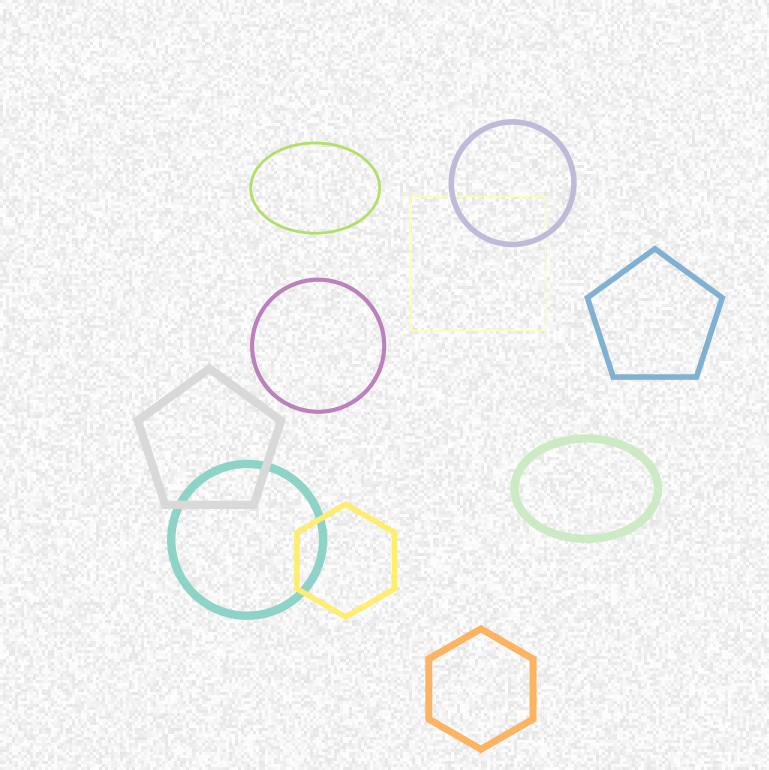[{"shape": "circle", "thickness": 3, "radius": 0.49, "center": [0.321, 0.299]}, {"shape": "square", "thickness": 0.5, "radius": 0.44, "center": [0.62, 0.658]}, {"shape": "circle", "thickness": 2, "radius": 0.4, "center": [0.666, 0.762]}, {"shape": "pentagon", "thickness": 2, "radius": 0.46, "center": [0.85, 0.585]}, {"shape": "hexagon", "thickness": 2.5, "radius": 0.39, "center": [0.625, 0.105]}, {"shape": "oval", "thickness": 1, "radius": 0.42, "center": [0.409, 0.756]}, {"shape": "pentagon", "thickness": 3, "radius": 0.49, "center": [0.272, 0.423]}, {"shape": "circle", "thickness": 1.5, "radius": 0.43, "center": [0.413, 0.551]}, {"shape": "oval", "thickness": 3, "radius": 0.47, "center": [0.761, 0.365]}, {"shape": "hexagon", "thickness": 2, "radius": 0.37, "center": [0.449, 0.272]}]